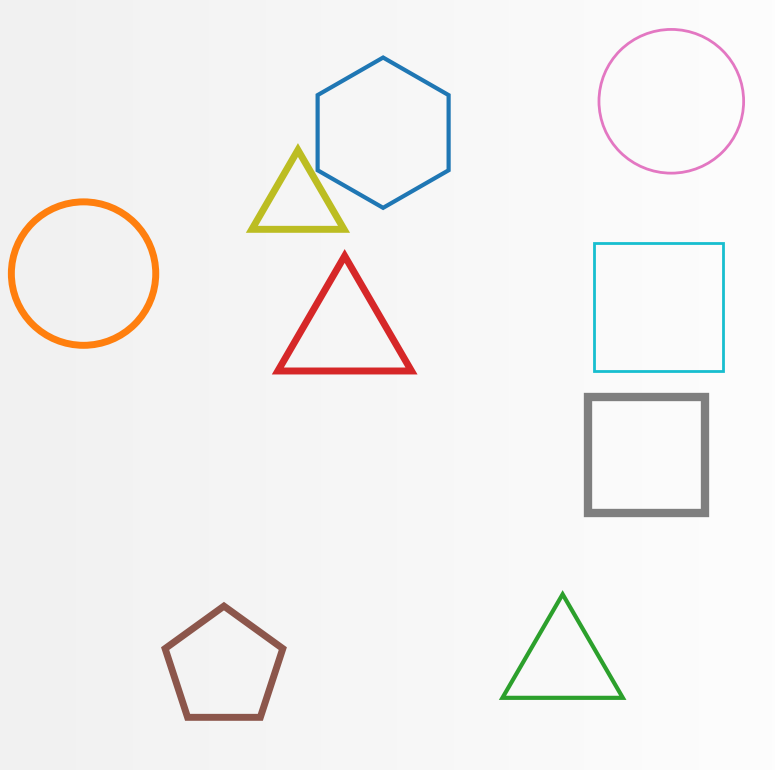[{"shape": "hexagon", "thickness": 1.5, "radius": 0.49, "center": [0.494, 0.828]}, {"shape": "circle", "thickness": 2.5, "radius": 0.47, "center": [0.108, 0.645]}, {"shape": "triangle", "thickness": 1.5, "radius": 0.45, "center": [0.726, 0.139]}, {"shape": "triangle", "thickness": 2.5, "radius": 0.5, "center": [0.445, 0.568]}, {"shape": "pentagon", "thickness": 2.5, "radius": 0.4, "center": [0.289, 0.133]}, {"shape": "circle", "thickness": 1, "radius": 0.47, "center": [0.866, 0.868]}, {"shape": "square", "thickness": 3, "radius": 0.38, "center": [0.834, 0.409]}, {"shape": "triangle", "thickness": 2.5, "radius": 0.34, "center": [0.384, 0.736]}, {"shape": "square", "thickness": 1, "radius": 0.42, "center": [0.849, 0.602]}]